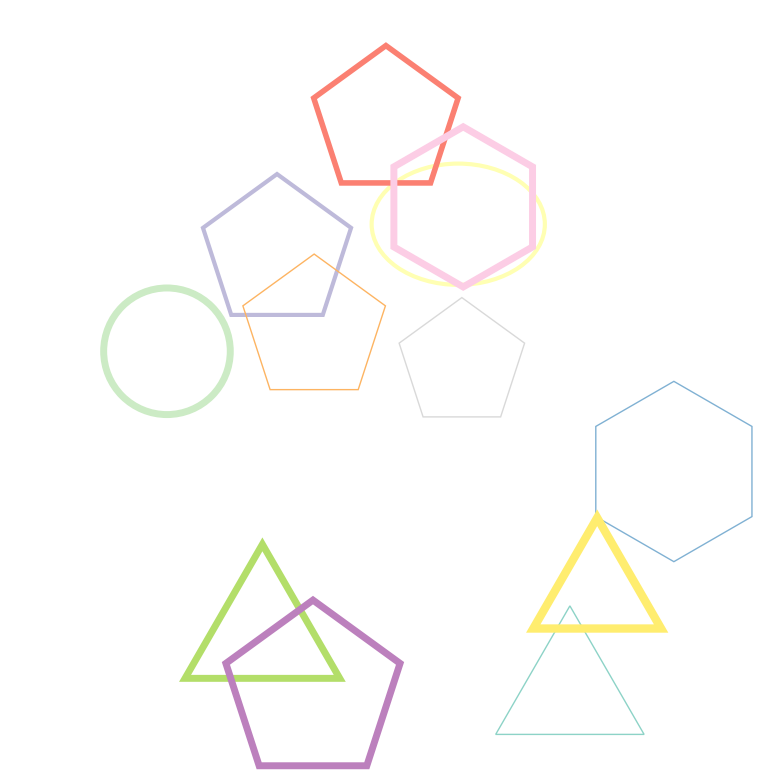[{"shape": "triangle", "thickness": 0.5, "radius": 0.56, "center": [0.74, 0.102]}, {"shape": "oval", "thickness": 1.5, "radius": 0.56, "center": [0.595, 0.709]}, {"shape": "pentagon", "thickness": 1.5, "radius": 0.51, "center": [0.36, 0.673]}, {"shape": "pentagon", "thickness": 2, "radius": 0.49, "center": [0.501, 0.842]}, {"shape": "hexagon", "thickness": 0.5, "radius": 0.59, "center": [0.875, 0.388]}, {"shape": "pentagon", "thickness": 0.5, "radius": 0.49, "center": [0.408, 0.573]}, {"shape": "triangle", "thickness": 2.5, "radius": 0.58, "center": [0.341, 0.177]}, {"shape": "hexagon", "thickness": 2.5, "radius": 0.52, "center": [0.602, 0.731]}, {"shape": "pentagon", "thickness": 0.5, "radius": 0.43, "center": [0.6, 0.528]}, {"shape": "pentagon", "thickness": 2.5, "radius": 0.59, "center": [0.406, 0.102]}, {"shape": "circle", "thickness": 2.5, "radius": 0.41, "center": [0.217, 0.544]}, {"shape": "triangle", "thickness": 3, "radius": 0.48, "center": [0.776, 0.232]}]